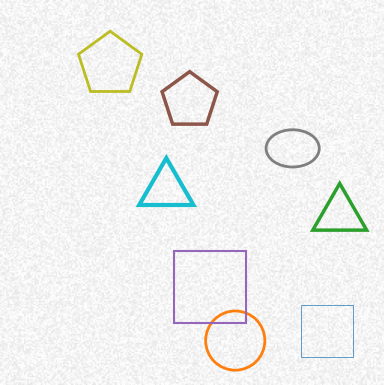[{"shape": "square", "thickness": 0.5, "radius": 0.34, "center": [0.849, 0.14]}, {"shape": "circle", "thickness": 2, "radius": 0.38, "center": [0.611, 0.115]}, {"shape": "triangle", "thickness": 2.5, "radius": 0.4, "center": [0.882, 0.443]}, {"shape": "square", "thickness": 1.5, "radius": 0.47, "center": [0.545, 0.255]}, {"shape": "pentagon", "thickness": 2.5, "radius": 0.38, "center": [0.493, 0.739]}, {"shape": "oval", "thickness": 2, "radius": 0.35, "center": [0.76, 0.615]}, {"shape": "pentagon", "thickness": 2, "radius": 0.43, "center": [0.286, 0.832]}, {"shape": "triangle", "thickness": 3, "radius": 0.41, "center": [0.432, 0.508]}]